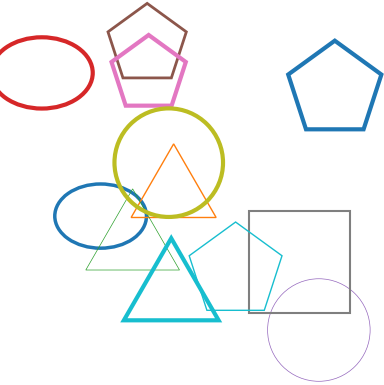[{"shape": "pentagon", "thickness": 3, "radius": 0.64, "center": [0.87, 0.767]}, {"shape": "oval", "thickness": 2.5, "radius": 0.6, "center": [0.261, 0.439]}, {"shape": "triangle", "thickness": 1, "radius": 0.64, "center": [0.451, 0.499]}, {"shape": "triangle", "thickness": 0.5, "radius": 0.7, "center": [0.345, 0.369]}, {"shape": "oval", "thickness": 3, "radius": 0.66, "center": [0.109, 0.811]}, {"shape": "circle", "thickness": 0.5, "radius": 0.67, "center": [0.828, 0.143]}, {"shape": "pentagon", "thickness": 2, "radius": 0.53, "center": [0.382, 0.884]}, {"shape": "pentagon", "thickness": 3, "radius": 0.51, "center": [0.386, 0.808]}, {"shape": "square", "thickness": 1.5, "radius": 0.66, "center": [0.778, 0.32]}, {"shape": "circle", "thickness": 3, "radius": 0.7, "center": [0.438, 0.577]}, {"shape": "pentagon", "thickness": 1, "radius": 0.63, "center": [0.612, 0.297]}, {"shape": "triangle", "thickness": 3, "radius": 0.71, "center": [0.445, 0.239]}]